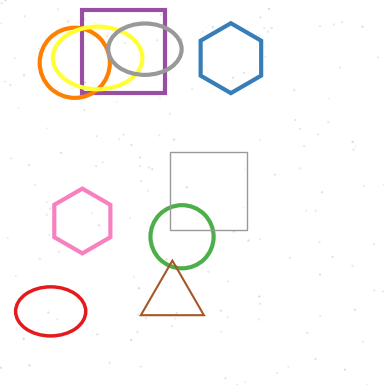[{"shape": "oval", "thickness": 2.5, "radius": 0.46, "center": [0.132, 0.191]}, {"shape": "hexagon", "thickness": 3, "radius": 0.45, "center": [0.6, 0.849]}, {"shape": "circle", "thickness": 3, "radius": 0.41, "center": [0.473, 0.385]}, {"shape": "square", "thickness": 3, "radius": 0.54, "center": [0.32, 0.866]}, {"shape": "circle", "thickness": 3, "radius": 0.46, "center": [0.194, 0.837]}, {"shape": "oval", "thickness": 3, "radius": 0.58, "center": [0.254, 0.849]}, {"shape": "triangle", "thickness": 1.5, "radius": 0.47, "center": [0.448, 0.229]}, {"shape": "hexagon", "thickness": 3, "radius": 0.42, "center": [0.214, 0.426]}, {"shape": "oval", "thickness": 3, "radius": 0.48, "center": [0.376, 0.872]}, {"shape": "square", "thickness": 1, "radius": 0.51, "center": [0.542, 0.505]}]